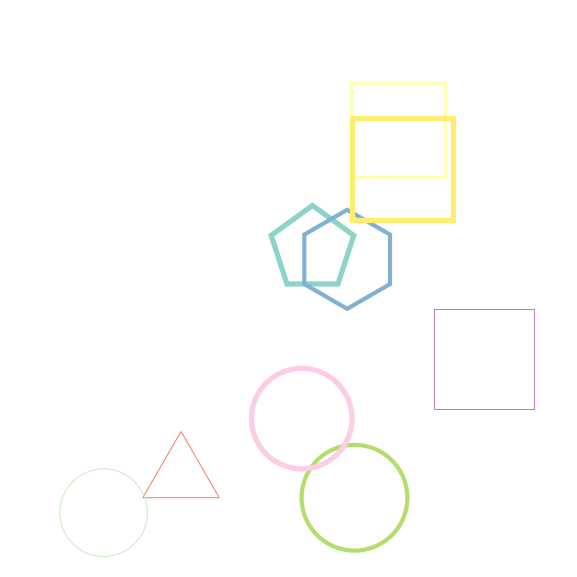[{"shape": "pentagon", "thickness": 2.5, "radius": 0.38, "center": [0.541, 0.568]}, {"shape": "square", "thickness": 1.5, "radius": 0.41, "center": [0.69, 0.774]}, {"shape": "triangle", "thickness": 0.5, "radius": 0.38, "center": [0.314, 0.176]}, {"shape": "hexagon", "thickness": 2, "radius": 0.43, "center": [0.601, 0.55]}, {"shape": "circle", "thickness": 2, "radius": 0.46, "center": [0.614, 0.137]}, {"shape": "circle", "thickness": 2.5, "radius": 0.44, "center": [0.522, 0.274]}, {"shape": "square", "thickness": 0.5, "radius": 0.43, "center": [0.838, 0.377]}, {"shape": "circle", "thickness": 0.5, "radius": 0.38, "center": [0.179, 0.111]}, {"shape": "square", "thickness": 2.5, "radius": 0.44, "center": [0.697, 0.707]}]